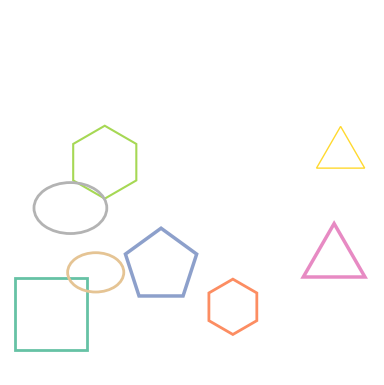[{"shape": "square", "thickness": 2, "radius": 0.47, "center": [0.132, 0.185]}, {"shape": "hexagon", "thickness": 2, "radius": 0.36, "center": [0.605, 0.203]}, {"shape": "pentagon", "thickness": 2.5, "radius": 0.49, "center": [0.418, 0.31]}, {"shape": "triangle", "thickness": 2.5, "radius": 0.46, "center": [0.868, 0.327]}, {"shape": "hexagon", "thickness": 1.5, "radius": 0.47, "center": [0.272, 0.579]}, {"shape": "triangle", "thickness": 1, "radius": 0.36, "center": [0.885, 0.599]}, {"shape": "oval", "thickness": 2, "radius": 0.36, "center": [0.249, 0.293]}, {"shape": "oval", "thickness": 2, "radius": 0.47, "center": [0.183, 0.46]}]